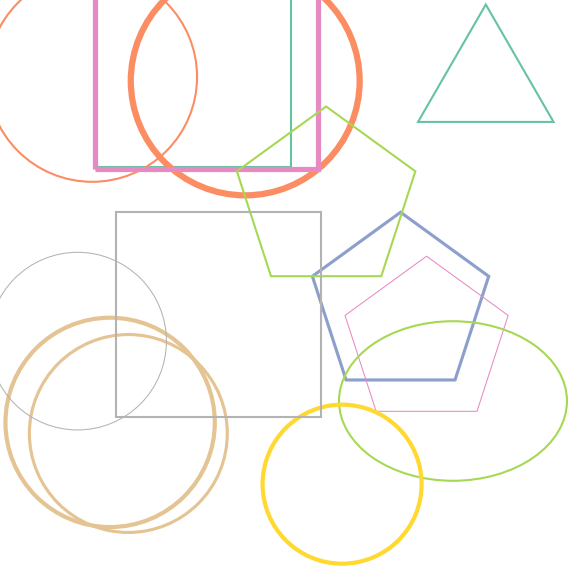[{"shape": "triangle", "thickness": 1, "radius": 0.68, "center": [0.841, 0.856]}, {"shape": "square", "thickness": 1, "radius": 0.85, "center": [0.333, 0.881]}, {"shape": "circle", "thickness": 3, "radius": 0.99, "center": [0.425, 0.859]}, {"shape": "circle", "thickness": 1, "radius": 0.91, "center": [0.16, 0.866]}, {"shape": "pentagon", "thickness": 1.5, "radius": 0.8, "center": [0.694, 0.471]}, {"shape": "pentagon", "thickness": 0.5, "radius": 0.74, "center": [0.739, 0.407]}, {"shape": "square", "thickness": 2.5, "radius": 0.97, "center": [0.357, 0.899]}, {"shape": "pentagon", "thickness": 1, "radius": 0.81, "center": [0.565, 0.652]}, {"shape": "oval", "thickness": 1, "radius": 0.99, "center": [0.784, 0.305]}, {"shape": "circle", "thickness": 2, "radius": 0.69, "center": [0.592, 0.161]}, {"shape": "circle", "thickness": 2, "radius": 0.91, "center": [0.191, 0.268]}, {"shape": "circle", "thickness": 1.5, "radius": 0.86, "center": [0.222, 0.248]}, {"shape": "circle", "thickness": 0.5, "radius": 0.77, "center": [0.134, 0.408]}, {"shape": "square", "thickness": 1, "radius": 0.89, "center": [0.379, 0.454]}]